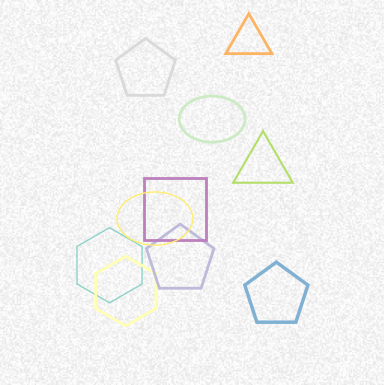[{"shape": "hexagon", "thickness": 1, "radius": 0.49, "center": [0.284, 0.311]}, {"shape": "hexagon", "thickness": 2, "radius": 0.45, "center": [0.327, 0.244]}, {"shape": "pentagon", "thickness": 2, "radius": 0.46, "center": [0.468, 0.326]}, {"shape": "pentagon", "thickness": 2.5, "radius": 0.43, "center": [0.718, 0.233]}, {"shape": "triangle", "thickness": 2, "radius": 0.35, "center": [0.646, 0.895]}, {"shape": "triangle", "thickness": 1.5, "radius": 0.45, "center": [0.683, 0.57]}, {"shape": "pentagon", "thickness": 2, "radius": 0.41, "center": [0.378, 0.818]}, {"shape": "square", "thickness": 2, "radius": 0.4, "center": [0.453, 0.456]}, {"shape": "oval", "thickness": 2, "radius": 0.43, "center": [0.551, 0.691]}, {"shape": "oval", "thickness": 1, "radius": 0.49, "center": [0.402, 0.432]}]